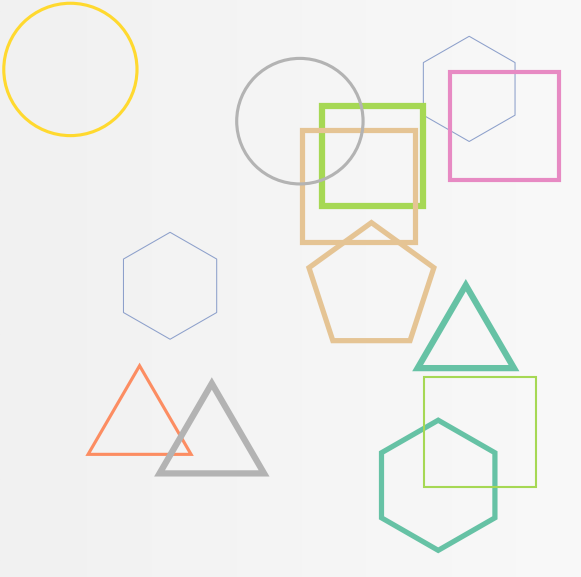[{"shape": "triangle", "thickness": 3, "radius": 0.48, "center": [0.801, 0.41]}, {"shape": "hexagon", "thickness": 2.5, "radius": 0.56, "center": [0.754, 0.159]}, {"shape": "triangle", "thickness": 1.5, "radius": 0.51, "center": [0.24, 0.264]}, {"shape": "hexagon", "thickness": 0.5, "radius": 0.46, "center": [0.293, 0.504]}, {"shape": "hexagon", "thickness": 0.5, "radius": 0.46, "center": [0.807, 0.845]}, {"shape": "square", "thickness": 2, "radius": 0.47, "center": [0.868, 0.781]}, {"shape": "square", "thickness": 3, "radius": 0.43, "center": [0.641, 0.729]}, {"shape": "square", "thickness": 1, "radius": 0.48, "center": [0.826, 0.251]}, {"shape": "circle", "thickness": 1.5, "radius": 0.57, "center": [0.121, 0.879]}, {"shape": "square", "thickness": 2.5, "radius": 0.49, "center": [0.617, 0.677]}, {"shape": "pentagon", "thickness": 2.5, "radius": 0.56, "center": [0.639, 0.501]}, {"shape": "circle", "thickness": 1.5, "radius": 0.54, "center": [0.516, 0.789]}, {"shape": "triangle", "thickness": 3, "radius": 0.52, "center": [0.364, 0.231]}]